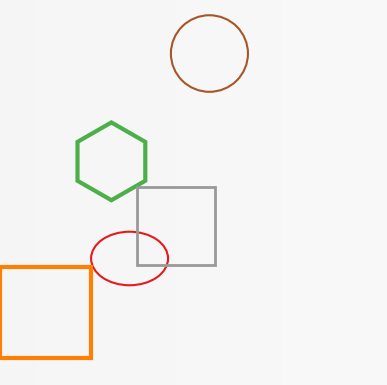[{"shape": "oval", "thickness": 1.5, "radius": 0.5, "center": [0.334, 0.329]}, {"shape": "hexagon", "thickness": 3, "radius": 0.51, "center": [0.287, 0.581]}, {"shape": "square", "thickness": 3, "radius": 0.59, "center": [0.117, 0.188]}, {"shape": "circle", "thickness": 1.5, "radius": 0.5, "center": [0.54, 0.861]}, {"shape": "square", "thickness": 2, "radius": 0.5, "center": [0.453, 0.413]}]